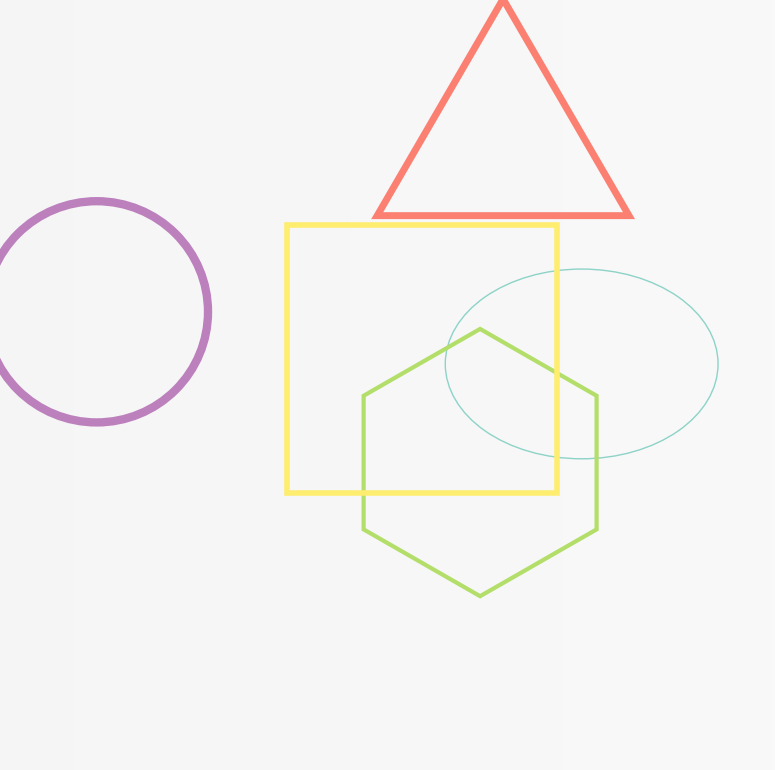[{"shape": "oval", "thickness": 0.5, "radius": 0.88, "center": [0.751, 0.527]}, {"shape": "triangle", "thickness": 2.5, "radius": 0.94, "center": [0.649, 0.814]}, {"shape": "hexagon", "thickness": 1.5, "radius": 0.87, "center": [0.619, 0.399]}, {"shape": "circle", "thickness": 3, "radius": 0.72, "center": [0.125, 0.595]}, {"shape": "square", "thickness": 2, "radius": 0.87, "center": [0.544, 0.534]}]